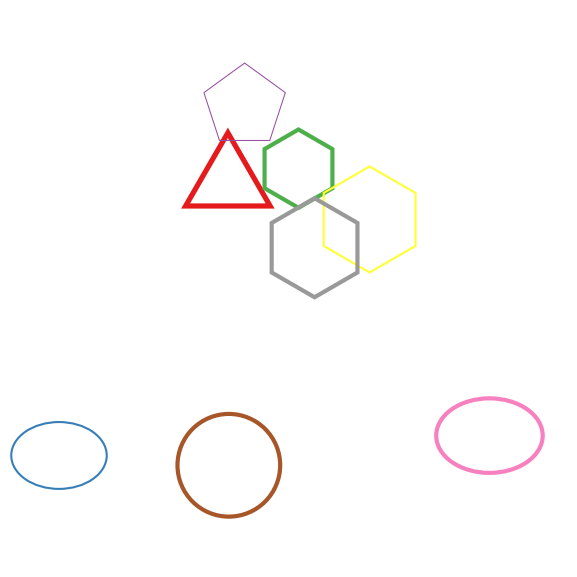[{"shape": "triangle", "thickness": 2.5, "radius": 0.42, "center": [0.395, 0.685]}, {"shape": "oval", "thickness": 1, "radius": 0.41, "center": [0.102, 0.21]}, {"shape": "hexagon", "thickness": 2, "radius": 0.34, "center": [0.517, 0.707]}, {"shape": "pentagon", "thickness": 0.5, "radius": 0.37, "center": [0.424, 0.816]}, {"shape": "hexagon", "thickness": 1, "radius": 0.46, "center": [0.64, 0.619]}, {"shape": "circle", "thickness": 2, "radius": 0.44, "center": [0.396, 0.193]}, {"shape": "oval", "thickness": 2, "radius": 0.46, "center": [0.848, 0.245]}, {"shape": "hexagon", "thickness": 2, "radius": 0.43, "center": [0.545, 0.57]}]